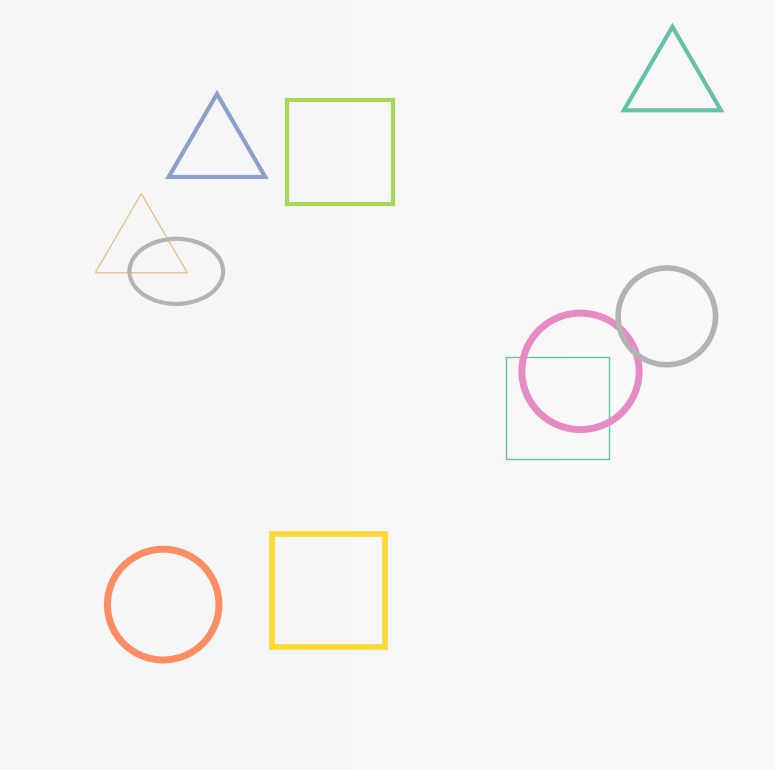[{"shape": "square", "thickness": 0.5, "radius": 0.33, "center": [0.719, 0.47]}, {"shape": "triangle", "thickness": 1.5, "radius": 0.36, "center": [0.868, 0.893]}, {"shape": "circle", "thickness": 2.5, "radius": 0.36, "center": [0.211, 0.215]}, {"shape": "triangle", "thickness": 1.5, "radius": 0.36, "center": [0.28, 0.806]}, {"shape": "circle", "thickness": 2.5, "radius": 0.38, "center": [0.749, 0.518]}, {"shape": "square", "thickness": 1.5, "radius": 0.34, "center": [0.439, 0.803]}, {"shape": "square", "thickness": 2, "radius": 0.37, "center": [0.424, 0.233]}, {"shape": "triangle", "thickness": 0.5, "radius": 0.34, "center": [0.182, 0.68]}, {"shape": "circle", "thickness": 2, "radius": 0.31, "center": [0.86, 0.589]}, {"shape": "oval", "thickness": 1.5, "radius": 0.3, "center": [0.227, 0.648]}]